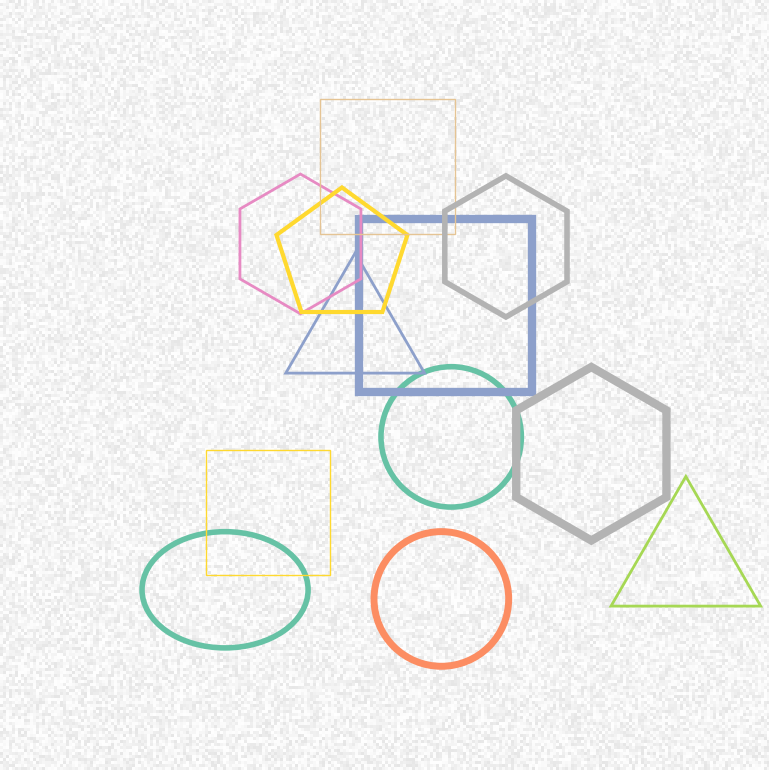[{"shape": "circle", "thickness": 2, "radius": 0.46, "center": [0.586, 0.433]}, {"shape": "oval", "thickness": 2, "radius": 0.54, "center": [0.292, 0.234]}, {"shape": "circle", "thickness": 2.5, "radius": 0.44, "center": [0.573, 0.222]}, {"shape": "square", "thickness": 3, "radius": 0.56, "center": [0.579, 0.604]}, {"shape": "triangle", "thickness": 1, "radius": 0.52, "center": [0.461, 0.567]}, {"shape": "hexagon", "thickness": 1, "radius": 0.45, "center": [0.39, 0.683]}, {"shape": "triangle", "thickness": 1, "radius": 0.56, "center": [0.891, 0.269]}, {"shape": "square", "thickness": 0.5, "radius": 0.4, "center": [0.348, 0.335]}, {"shape": "pentagon", "thickness": 1.5, "radius": 0.45, "center": [0.444, 0.667]}, {"shape": "square", "thickness": 0.5, "radius": 0.44, "center": [0.503, 0.784]}, {"shape": "hexagon", "thickness": 2, "radius": 0.46, "center": [0.657, 0.68]}, {"shape": "hexagon", "thickness": 3, "radius": 0.56, "center": [0.768, 0.411]}]